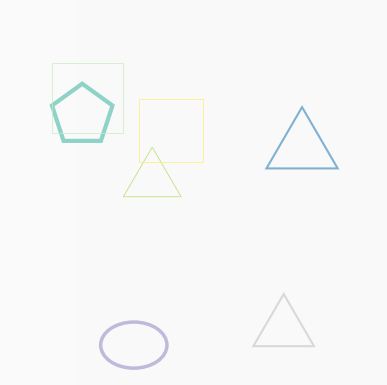[{"shape": "pentagon", "thickness": 3, "radius": 0.41, "center": [0.212, 0.701]}, {"shape": "oval", "thickness": 2.5, "radius": 0.43, "center": [0.345, 0.104]}, {"shape": "triangle", "thickness": 1.5, "radius": 0.53, "center": [0.779, 0.616]}, {"shape": "triangle", "thickness": 0.5, "radius": 0.43, "center": [0.393, 0.532]}, {"shape": "triangle", "thickness": 1.5, "radius": 0.45, "center": [0.732, 0.146]}, {"shape": "square", "thickness": 0.5, "radius": 0.46, "center": [0.225, 0.746]}, {"shape": "square", "thickness": 0.5, "radius": 0.41, "center": [0.442, 0.661]}]